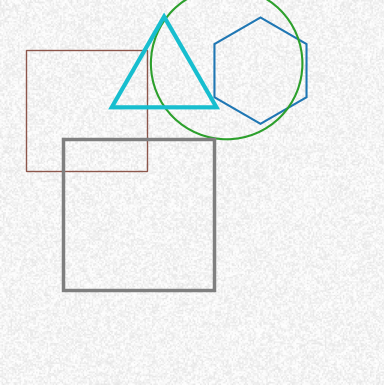[{"shape": "hexagon", "thickness": 1.5, "radius": 0.69, "center": [0.677, 0.816]}, {"shape": "circle", "thickness": 1.5, "radius": 0.98, "center": [0.589, 0.835]}, {"shape": "square", "thickness": 1, "radius": 0.78, "center": [0.225, 0.713]}, {"shape": "square", "thickness": 2.5, "radius": 0.98, "center": [0.359, 0.443]}, {"shape": "triangle", "thickness": 3, "radius": 0.79, "center": [0.426, 0.8]}]